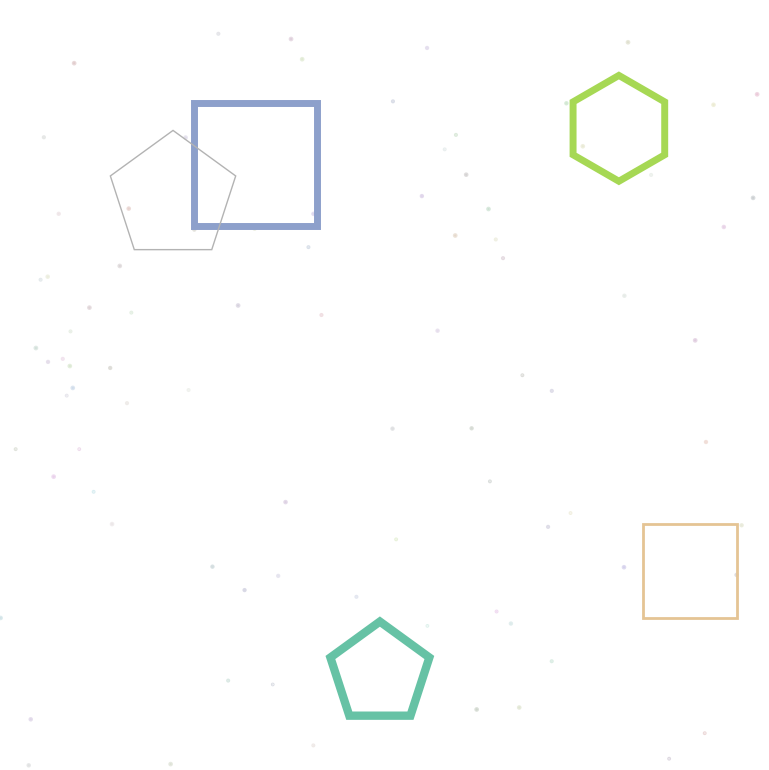[{"shape": "pentagon", "thickness": 3, "radius": 0.34, "center": [0.493, 0.125]}, {"shape": "square", "thickness": 2.5, "radius": 0.4, "center": [0.331, 0.786]}, {"shape": "hexagon", "thickness": 2.5, "radius": 0.34, "center": [0.804, 0.833]}, {"shape": "square", "thickness": 1, "radius": 0.3, "center": [0.896, 0.259]}, {"shape": "pentagon", "thickness": 0.5, "radius": 0.43, "center": [0.225, 0.745]}]